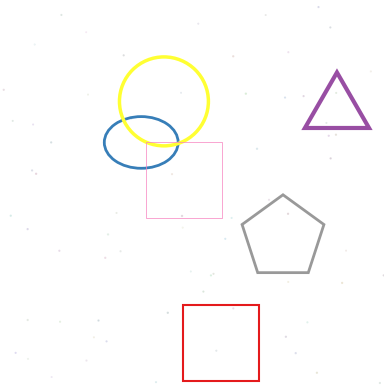[{"shape": "square", "thickness": 1.5, "radius": 0.49, "center": [0.573, 0.11]}, {"shape": "oval", "thickness": 2, "radius": 0.48, "center": [0.367, 0.63]}, {"shape": "triangle", "thickness": 3, "radius": 0.48, "center": [0.875, 0.716]}, {"shape": "circle", "thickness": 2.5, "radius": 0.58, "center": [0.426, 0.737]}, {"shape": "square", "thickness": 0.5, "radius": 0.49, "center": [0.479, 0.533]}, {"shape": "pentagon", "thickness": 2, "radius": 0.56, "center": [0.735, 0.382]}]